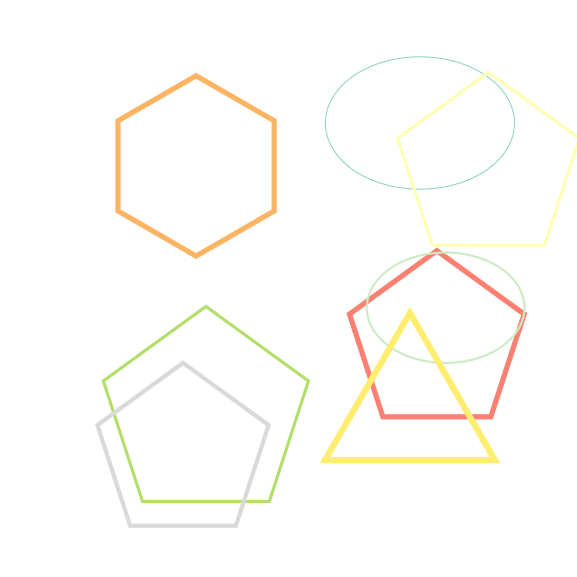[{"shape": "oval", "thickness": 0.5, "radius": 0.82, "center": [0.727, 0.786]}, {"shape": "pentagon", "thickness": 1.5, "radius": 0.83, "center": [0.846, 0.708]}, {"shape": "pentagon", "thickness": 2.5, "radius": 0.8, "center": [0.756, 0.406]}, {"shape": "hexagon", "thickness": 2.5, "radius": 0.78, "center": [0.34, 0.712]}, {"shape": "pentagon", "thickness": 1.5, "radius": 0.93, "center": [0.357, 0.282]}, {"shape": "pentagon", "thickness": 2, "radius": 0.78, "center": [0.317, 0.215]}, {"shape": "oval", "thickness": 1, "radius": 0.68, "center": [0.772, 0.466]}, {"shape": "triangle", "thickness": 3, "radius": 0.85, "center": [0.71, 0.287]}]